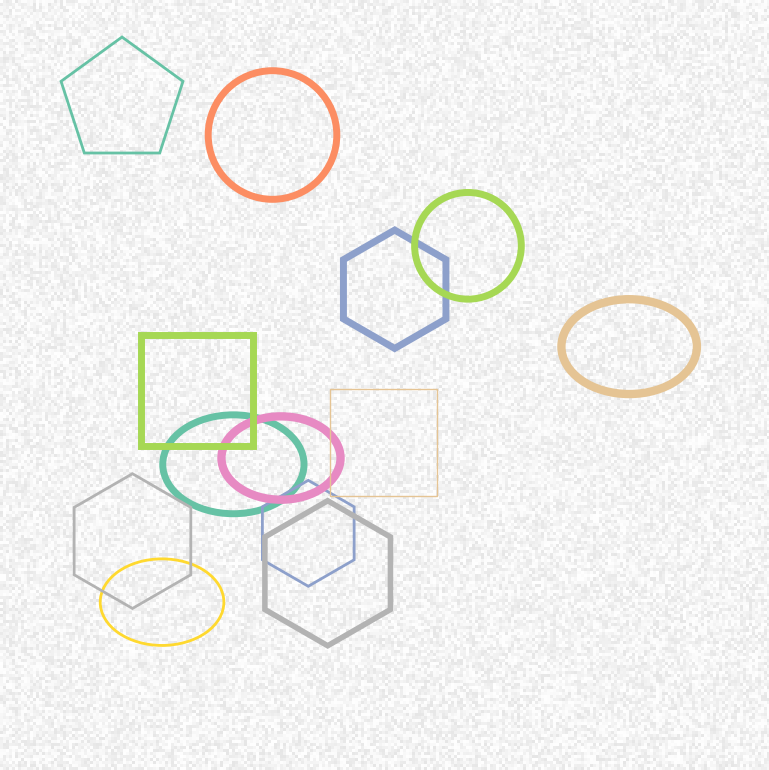[{"shape": "pentagon", "thickness": 1, "radius": 0.42, "center": [0.158, 0.869]}, {"shape": "oval", "thickness": 2.5, "radius": 0.46, "center": [0.303, 0.397]}, {"shape": "circle", "thickness": 2.5, "radius": 0.42, "center": [0.354, 0.825]}, {"shape": "hexagon", "thickness": 1, "radius": 0.34, "center": [0.4, 0.307]}, {"shape": "hexagon", "thickness": 2.5, "radius": 0.38, "center": [0.513, 0.624]}, {"shape": "oval", "thickness": 3, "radius": 0.39, "center": [0.365, 0.405]}, {"shape": "square", "thickness": 2.5, "radius": 0.36, "center": [0.256, 0.493]}, {"shape": "circle", "thickness": 2.5, "radius": 0.35, "center": [0.608, 0.681]}, {"shape": "oval", "thickness": 1, "radius": 0.4, "center": [0.21, 0.218]}, {"shape": "square", "thickness": 0.5, "radius": 0.35, "center": [0.498, 0.425]}, {"shape": "oval", "thickness": 3, "radius": 0.44, "center": [0.817, 0.55]}, {"shape": "hexagon", "thickness": 2, "radius": 0.47, "center": [0.426, 0.256]}, {"shape": "hexagon", "thickness": 1, "radius": 0.44, "center": [0.172, 0.297]}]